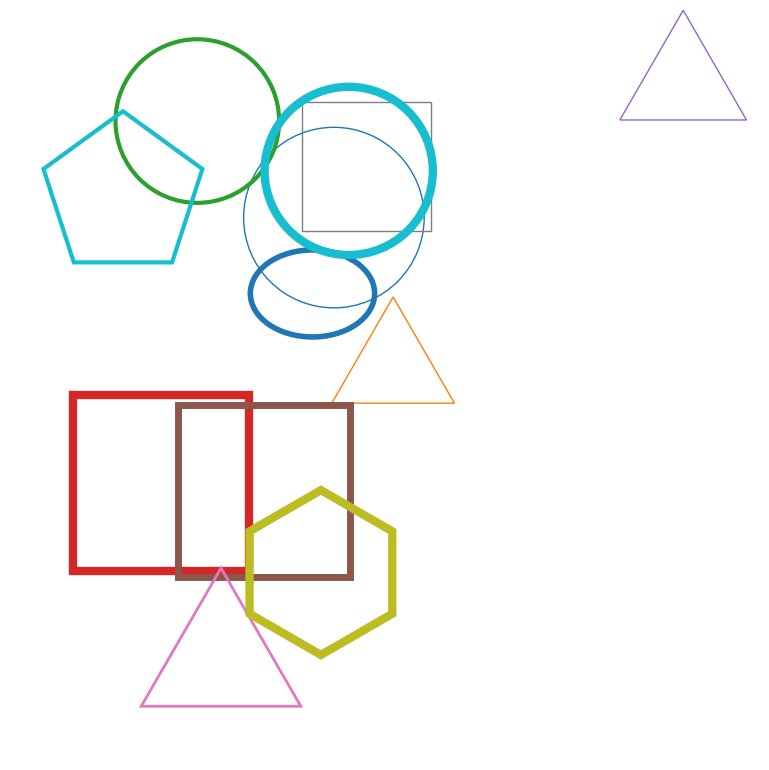[{"shape": "oval", "thickness": 2, "radius": 0.4, "center": [0.406, 0.619]}, {"shape": "circle", "thickness": 0.5, "radius": 0.59, "center": [0.434, 0.717]}, {"shape": "triangle", "thickness": 0.5, "radius": 0.46, "center": [0.511, 0.522]}, {"shape": "circle", "thickness": 1.5, "radius": 0.53, "center": [0.256, 0.843]}, {"shape": "square", "thickness": 3, "radius": 0.57, "center": [0.209, 0.372]}, {"shape": "triangle", "thickness": 0.5, "radius": 0.47, "center": [0.887, 0.892]}, {"shape": "square", "thickness": 2.5, "radius": 0.56, "center": [0.343, 0.362]}, {"shape": "triangle", "thickness": 1, "radius": 0.6, "center": [0.287, 0.143]}, {"shape": "square", "thickness": 0.5, "radius": 0.42, "center": [0.476, 0.783]}, {"shape": "hexagon", "thickness": 3, "radius": 0.54, "center": [0.417, 0.256]}, {"shape": "pentagon", "thickness": 1.5, "radius": 0.54, "center": [0.16, 0.747]}, {"shape": "circle", "thickness": 3, "radius": 0.55, "center": [0.453, 0.778]}]